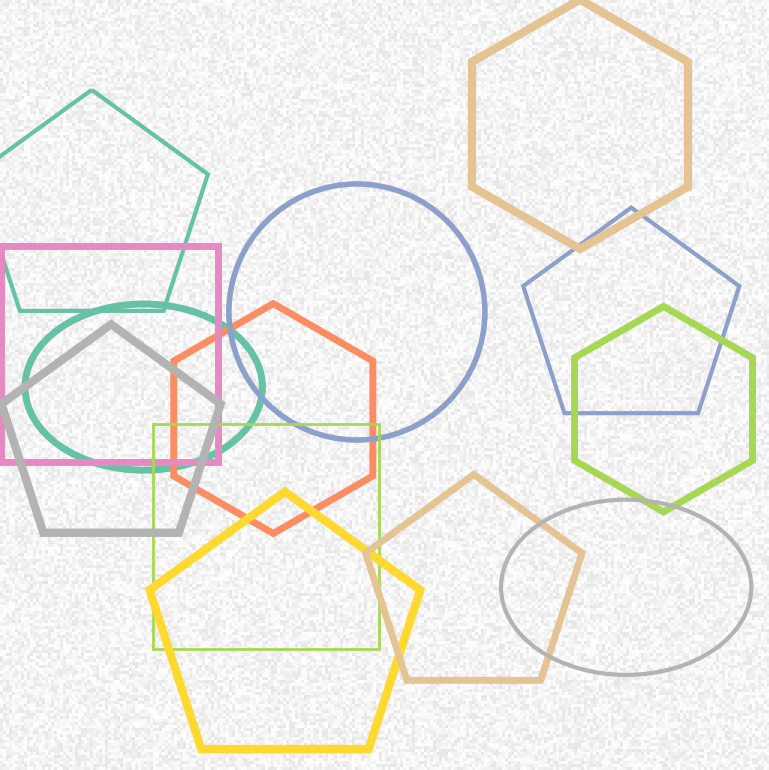[{"shape": "oval", "thickness": 2.5, "radius": 0.77, "center": [0.187, 0.497]}, {"shape": "pentagon", "thickness": 1.5, "radius": 0.79, "center": [0.119, 0.725]}, {"shape": "hexagon", "thickness": 2.5, "radius": 0.75, "center": [0.355, 0.456]}, {"shape": "circle", "thickness": 2, "radius": 0.83, "center": [0.463, 0.595]}, {"shape": "pentagon", "thickness": 1.5, "radius": 0.74, "center": [0.82, 0.583]}, {"shape": "square", "thickness": 2.5, "radius": 0.7, "center": [0.142, 0.54]}, {"shape": "hexagon", "thickness": 2.5, "radius": 0.67, "center": [0.862, 0.469]}, {"shape": "square", "thickness": 1, "radius": 0.73, "center": [0.346, 0.303]}, {"shape": "pentagon", "thickness": 3, "radius": 0.92, "center": [0.37, 0.177]}, {"shape": "hexagon", "thickness": 3, "radius": 0.81, "center": [0.753, 0.839]}, {"shape": "pentagon", "thickness": 2.5, "radius": 0.74, "center": [0.615, 0.236]}, {"shape": "pentagon", "thickness": 3, "radius": 0.75, "center": [0.144, 0.429]}, {"shape": "oval", "thickness": 1.5, "radius": 0.81, "center": [0.813, 0.237]}]